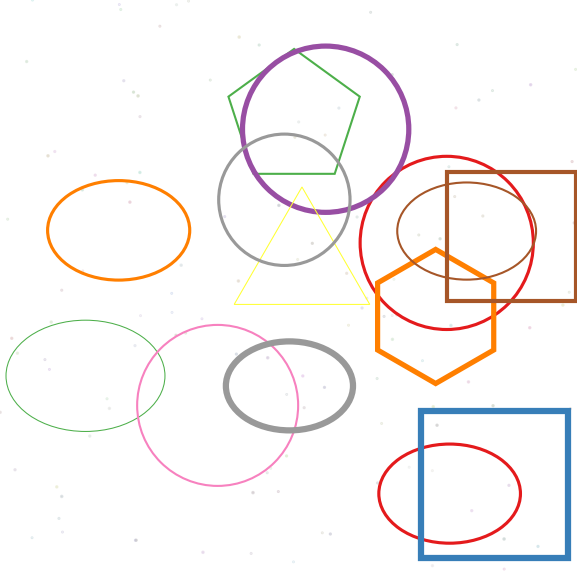[{"shape": "circle", "thickness": 1.5, "radius": 0.75, "center": [0.774, 0.579]}, {"shape": "oval", "thickness": 1.5, "radius": 0.61, "center": [0.779, 0.144]}, {"shape": "square", "thickness": 3, "radius": 0.64, "center": [0.857, 0.16]}, {"shape": "oval", "thickness": 0.5, "radius": 0.69, "center": [0.148, 0.348]}, {"shape": "pentagon", "thickness": 1, "radius": 0.6, "center": [0.509, 0.795]}, {"shape": "circle", "thickness": 2.5, "radius": 0.72, "center": [0.564, 0.775]}, {"shape": "oval", "thickness": 1.5, "radius": 0.62, "center": [0.205, 0.6]}, {"shape": "hexagon", "thickness": 2.5, "radius": 0.58, "center": [0.754, 0.451]}, {"shape": "triangle", "thickness": 0.5, "radius": 0.68, "center": [0.523, 0.54]}, {"shape": "square", "thickness": 2, "radius": 0.56, "center": [0.886, 0.59]}, {"shape": "oval", "thickness": 1, "radius": 0.6, "center": [0.808, 0.599]}, {"shape": "circle", "thickness": 1, "radius": 0.7, "center": [0.377, 0.297]}, {"shape": "oval", "thickness": 3, "radius": 0.55, "center": [0.501, 0.331]}, {"shape": "circle", "thickness": 1.5, "radius": 0.57, "center": [0.492, 0.653]}]